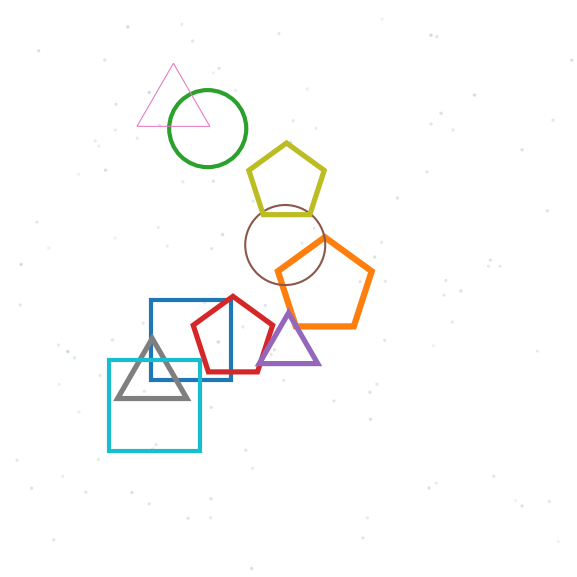[{"shape": "square", "thickness": 2, "radius": 0.35, "center": [0.33, 0.41]}, {"shape": "pentagon", "thickness": 3, "radius": 0.43, "center": [0.562, 0.503]}, {"shape": "circle", "thickness": 2, "radius": 0.33, "center": [0.36, 0.776]}, {"shape": "pentagon", "thickness": 2.5, "radius": 0.36, "center": [0.403, 0.414]}, {"shape": "triangle", "thickness": 2.5, "radius": 0.29, "center": [0.5, 0.399]}, {"shape": "circle", "thickness": 1, "radius": 0.35, "center": [0.494, 0.575]}, {"shape": "triangle", "thickness": 0.5, "radius": 0.36, "center": [0.3, 0.817]}, {"shape": "triangle", "thickness": 2.5, "radius": 0.35, "center": [0.264, 0.344]}, {"shape": "pentagon", "thickness": 2.5, "radius": 0.34, "center": [0.496, 0.683]}, {"shape": "square", "thickness": 2, "radius": 0.4, "center": [0.268, 0.297]}]